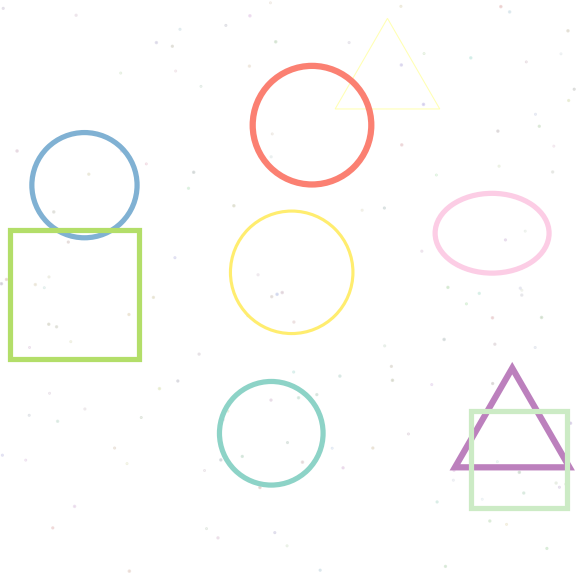[{"shape": "circle", "thickness": 2.5, "radius": 0.45, "center": [0.47, 0.249]}, {"shape": "triangle", "thickness": 0.5, "radius": 0.52, "center": [0.671, 0.863]}, {"shape": "circle", "thickness": 3, "radius": 0.51, "center": [0.54, 0.782]}, {"shape": "circle", "thickness": 2.5, "radius": 0.46, "center": [0.146, 0.679]}, {"shape": "square", "thickness": 2.5, "radius": 0.56, "center": [0.13, 0.489]}, {"shape": "oval", "thickness": 2.5, "radius": 0.49, "center": [0.852, 0.595]}, {"shape": "triangle", "thickness": 3, "radius": 0.57, "center": [0.887, 0.247]}, {"shape": "square", "thickness": 2.5, "radius": 0.42, "center": [0.899, 0.203]}, {"shape": "circle", "thickness": 1.5, "radius": 0.53, "center": [0.505, 0.528]}]